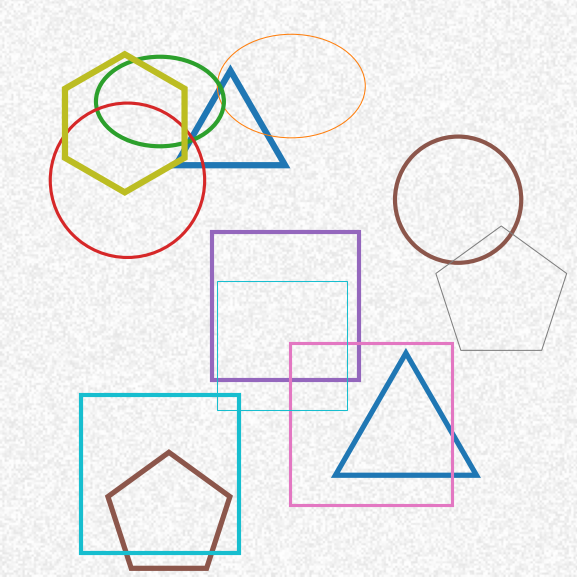[{"shape": "triangle", "thickness": 2.5, "radius": 0.71, "center": [0.703, 0.247]}, {"shape": "triangle", "thickness": 3, "radius": 0.55, "center": [0.399, 0.768]}, {"shape": "oval", "thickness": 0.5, "radius": 0.64, "center": [0.504, 0.85]}, {"shape": "oval", "thickness": 2, "radius": 0.55, "center": [0.277, 0.823]}, {"shape": "circle", "thickness": 1.5, "radius": 0.67, "center": [0.221, 0.687]}, {"shape": "square", "thickness": 2, "radius": 0.64, "center": [0.495, 0.47]}, {"shape": "circle", "thickness": 2, "radius": 0.55, "center": [0.793, 0.653]}, {"shape": "pentagon", "thickness": 2.5, "radius": 0.56, "center": [0.292, 0.105]}, {"shape": "square", "thickness": 1.5, "radius": 0.7, "center": [0.642, 0.265]}, {"shape": "pentagon", "thickness": 0.5, "radius": 0.6, "center": [0.868, 0.489]}, {"shape": "hexagon", "thickness": 3, "radius": 0.6, "center": [0.216, 0.786]}, {"shape": "square", "thickness": 0.5, "radius": 0.56, "center": [0.488, 0.401]}, {"shape": "square", "thickness": 2, "radius": 0.68, "center": [0.276, 0.178]}]